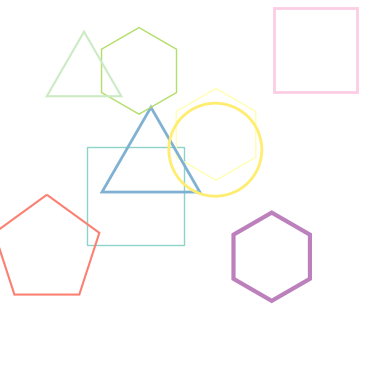[{"shape": "square", "thickness": 1, "radius": 0.63, "center": [0.352, 0.491]}, {"shape": "hexagon", "thickness": 1, "radius": 0.6, "center": [0.561, 0.651]}, {"shape": "pentagon", "thickness": 1.5, "radius": 0.72, "center": [0.122, 0.351]}, {"shape": "triangle", "thickness": 2, "radius": 0.73, "center": [0.392, 0.575]}, {"shape": "hexagon", "thickness": 1, "radius": 0.56, "center": [0.361, 0.816]}, {"shape": "square", "thickness": 2, "radius": 0.54, "center": [0.82, 0.87]}, {"shape": "hexagon", "thickness": 3, "radius": 0.57, "center": [0.706, 0.333]}, {"shape": "triangle", "thickness": 1.5, "radius": 0.56, "center": [0.218, 0.806]}, {"shape": "circle", "thickness": 2, "radius": 0.6, "center": [0.559, 0.611]}]